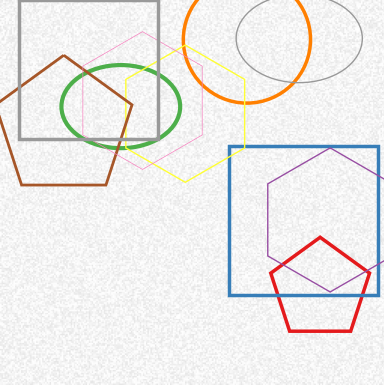[{"shape": "pentagon", "thickness": 2.5, "radius": 0.67, "center": [0.832, 0.249]}, {"shape": "square", "thickness": 2.5, "radius": 0.97, "center": [0.788, 0.427]}, {"shape": "oval", "thickness": 3, "radius": 0.77, "center": [0.314, 0.723]}, {"shape": "hexagon", "thickness": 1, "radius": 0.94, "center": [0.858, 0.429]}, {"shape": "circle", "thickness": 2.5, "radius": 0.83, "center": [0.641, 0.897]}, {"shape": "hexagon", "thickness": 1, "radius": 0.89, "center": [0.481, 0.705]}, {"shape": "pentagon", "thickness": 2, "radius": 0.93, "center": [0.166, 0.67]}, {"shape": "hexagon", "thickness": 0.5, "radius": 0.89, "center": [0.37, 0.739]}, {"shape": "oval", "thickness": 1, "radius": 0.82, "center": [0.777, 0.9]}, {"shape": "square", "thickness": 2.5, "radius": 0.9, "center": [0.23, 0.819]}]